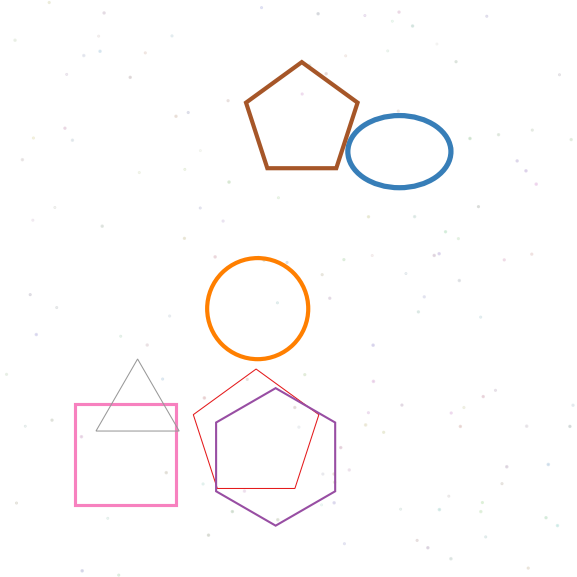[{"shape": "pentagon", "thickness": 0.5, "radius": 0.57, "center": [0.443, 0.246]}, {"shape": "oval", "thickness": 2.5, "radius": 0.45, "center": [0.692, 0.737]}, {"shape": "hexagon", "thickness": 1, "radius": 0.6, "center": [0.477, 0.208]}, {"shape": "circle", "thickness": 2, "radius": 0.44, "center": [0.446, 0.465]}, {"shape": "pentagon", "thickness": 2, "radius": 0.51, "center": [0.523, 0.79]}, {"shape": "square", "thickness": 1.5, "radius": 0.44, "center": [0.218, 0.212]}, {"shape": "triangle", "thickness": 0.5, "radius": 0.42, "center": [0.238, 0.294]}]